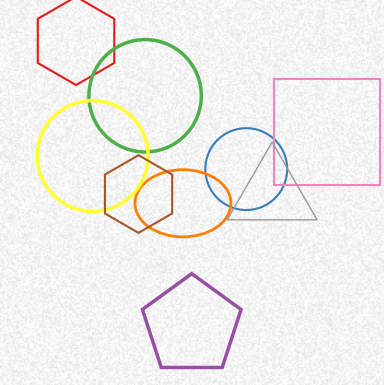[{"shape": "hexagon", "thickness": 1.5, "radius": 0.57, "center": [0.198, 0.894]}, {"shape": "circle", "thickness": 1.5, "radius": 0.53, "center": [0.64, 0.561]}, {"shape": "circle", "thickness": 2.5, "radius": 0.73, "center": [0.377, 0.751]}, {"shape": "pentagon", "thickness": 2.5, "radius": 0.67, "center": [0.498, 0.155]}, {"shape": "oval", "thickness": 2, "radius": 0.62, "center": [0.475, 0.472]}, {"shape": "circle", "thickness": 2.5, "radius": 0.72, "center": [0.241, 0.595]}, {"shape": "hexagon", "thickness": 1.5, "radius": 0.5, "center": [0.36, 0.496]}, {"shape": "square", "thickness": 1.5, "radius": 0.69, "center": [0.85, 0.657]}, {"shape": "triangle", "thickness": 1, "radius": 0.67, "center": [0.707, 0.496]}]